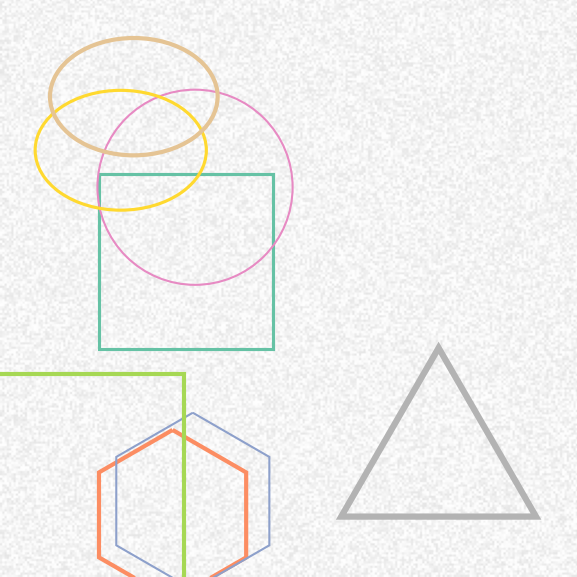[{"shape": "square", "thickness": 1.5, "radius": 0.76, "center": [0.322, 0.546]}, {"shape": "hexagon", "thickness": 2, "radius": 0.74, "center": [0.299, 0.108]}, {"shape": "hexagon", "thickness": 1, "radius": 0.77, "center": [0.334, 0.131]}, {"shape": "circle", "thickness": 1, "radius": 0.84, "center": [0.338, 0.675]}, {"shape": "square", "thickness": 2, "radius": 0.94, "center": [0.131, 0.164]}, {"shape": "oval", "thickness": 1.5, "radius": 0.74, "center": [0.209, 0.739]}, {"shape": "oval", "thickness": 2, "radius": 0.73, "center": [0.232, 0.832]}, {"shape": "triangle", "thickness": 3, "radius": 0.97, "center": [0.76, 0.202]}]